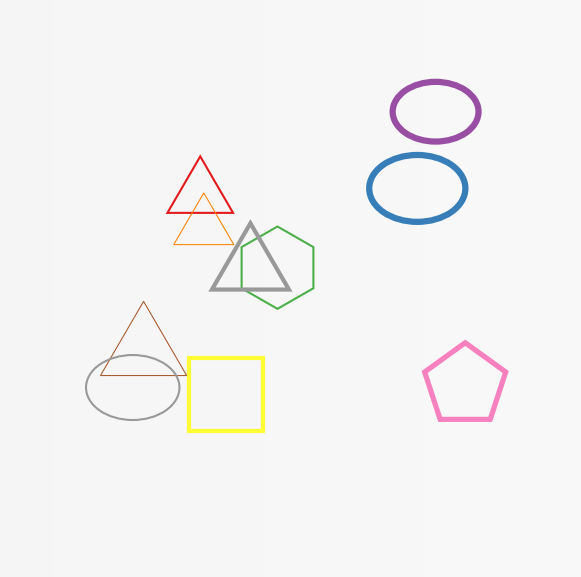[{"shape": "triangle", "thickness": 1, "radius": 0.33, "center": [0.344, 0.663]}, {"shape": "oval", "thickness": 3, "radius": 0.41, "center": [0.718, 0.673]}, {"shape": "hexagon", "thickness": 1, "radius": 0.36, "center": [0.477, 0.536]}, {"shape": "oval", "thickness": 3, "radius": 0.37, "center": [0.749, 0.806]}, {"shape": "triangle", "thickness": 0.5, "radius": 0.3, "center": [0.351, 0.605]}, {"shape": "square", "thickness": 2, "radius": 0.32, "center": [0.389, 0.316]}, {"shape": "triangle", "thickness": 0.5, "radius": 0.43, "center": [0.247, 0.392]}, {"shape": "pentagon", "thickness": 2.5, "radius": 0.37, "center": [0.8, 0.332]}, {"shape": "triangle", "thickness": 2, "radius": 0.38, "center": [0.431, 0.536]}, {"shape": "oval", "thickness": 1, "radius": 0.4, "center": [0.228, 0.328]}]